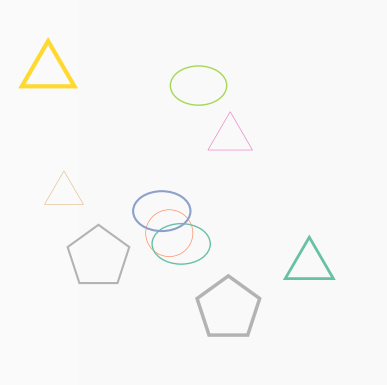[{"shape": "triangle", "thickness": 2, "radius": 0.36, "center": [0.798, 0.312]}, {"shape": "oval", "thickness": 1, "radius": 0.38, "center": [0.468, 0.366]}, {"shape": "circle", "thickness": 0.5, "radius": 0.3, "center": [0.437, 0.394]}, {"shape": "oval", "thickness": 1.5, "radius": 0.37, "center": [0.418, 0.452]}, {"shape": "triangle", "thickness": 0.5, "radius": 0.33, "center": [0.594, 0.643]}, {"shape": "oval", "thickness": 1, "radius": 0.36, "center": [0.512, 0.778]}, {"shape": "triangle", "thickness": 3, "radius": 0.39, "center": [0.124, 0.815]}, {"shape": "triangle", "thickness": 0.5, "radius": 0.29, "center": [0.165, 0.498]}, {"shape": "pentagon", "thickness": 2.5, "radius": 0.42, "center": [0.589, 0.198]}, {"shape": "pentagon", "thickness": 1.5, "radius": 0.42, "center": [0.254, 0.332]}]